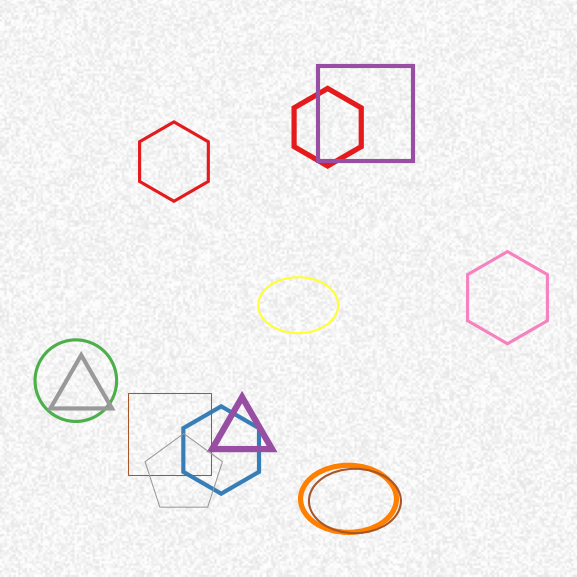[{"shape": "hexagon", "thickness": 2.5, "radius": 0.34, "center": [0.567, 0.779]}, {"shape": "hexagon", "thickness": 1.5, "radius": 0.34, "center": [0.301, 0.719]}, {"shape": "hexagon", "thickness": 2, "radius": 0.38, "center": [0.383, 0.22]}, {"shape": "circle", "thickness": 1.5, "radius": 0.35, "center": [0.131, 0.34]}, {"shape": "square", "thickness": 2, "radius": 0.41, "center": [0.633, 0.803]}, {"shape": "triangle", "thickness": 3, "radius": 0.3, "center": [0.419, 0.251]}, {"shape": "oval", "thickness": 2.5, "radius": 0.42, "center": [0.603, 0.135]}, {"shape": "oval", "thickness": 1, "radius": 0.35, "center": [0.516, 0.471]}, {"shape": "oval", "thickness": 1, "radius": 0.4, "center": [0.615, 0.132]}, {"shape": "square", "thickness": 0.5, "radius": 0.36, "center": [0.293, 0.247]}, {"shape": "hexagon", "thickness": 1.5, "radius": 0.4, "center": [0.879, 0.484]}, {"shape": "triangle", "thickness": 2, "radius": 0.31, "center": [0.141, 0.323]}, {"shape": "pentagon", "thickness": 0.5, "radius": 0.35, "center": [0.318, 0.178]}]